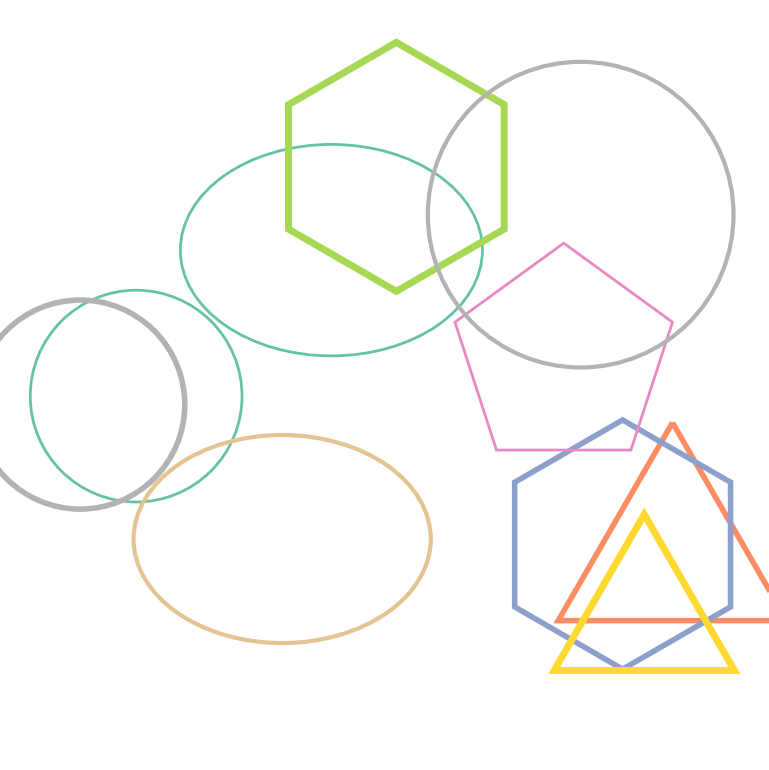[{"shape": "oval", "thickness": 1, "radius": 0.98, "center": [0.43, 0.675]}, {"shape": "circle", "thickness": 1, "radius": 0.69, "center": [0.177, 0.486]}, {"shape": "triangle", "thickness": 2, "radius": 0.86, "center": [0.873, 0.28]}, {"shape": "hexagon", "thickness": 2, "radius": 0.81, "center": [0.809, 0.293]}, {"shape": "pentagon", "thickness": 1, "radius": 0.74, "center": [0.732, 0.536]}, {"shape": "hexagon", "thickness": 2.5, "radius": 0.81, "center": [0.515, 0.783]}, {"shape": "triangle", "thickness": 2.5, "radius": 0.68, "center": [0.837, 0.197]}, {"shape": "oval", "thickness": 1.5, "radius": 0.96, "center": [0.366, 0.3]}, {"shape": "circle", "thickness": 1.5, "radius": 0.99, "center": [0.754, 0.721]}, {"shape": "circle", "thickness": 2, "radius": 0.68, "center": [0.104, 0.475]}]